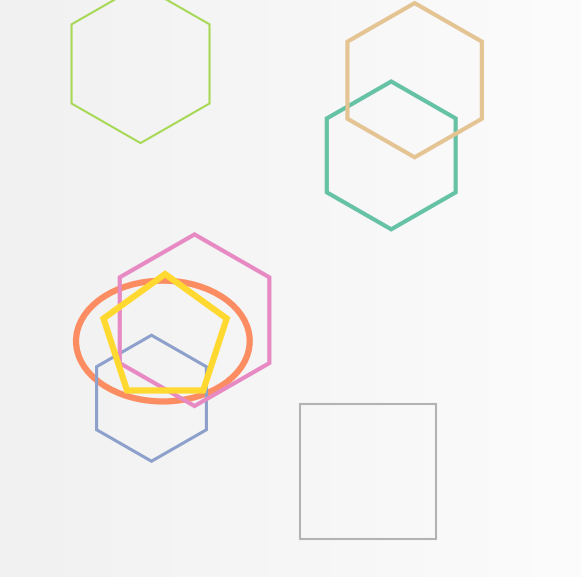[{"shape": "hexagon", "thickness": 2, "radius": 0.64, "center": [0.673, 0.73]}, {"shape": "oval", "thickness": 3, "radius": 0.75, "center": [0.28, 0.409]}, {"shape": "hexagon", "thickness": 1.5, "radius": 0.55, "center": [0.261, 0.31]}, {"shape": "hexagon", "thickness": 2, "radius": 0.74, "center": [0.335, 0.445]}, {"shape": "hexagon", "thickness": 1, "radius": 0.69, "center": [0.242, 0.888]}, {"shape": "pentagon", "thickness": 3, "radius": 0.56, "center": [0.284, 0.413]}, {"shape": "hexagon", "thickness": 2, "radius": 0.67, "center": [0.713, 0.86]}, {"shape": "square", "thickness": 1, "radius": 0.58, "center": [0.633, 0.183]}]